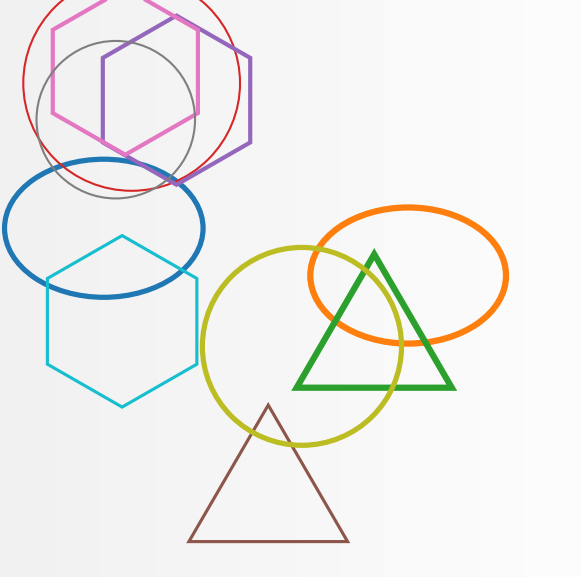[{"shape": "oval", "thickness": 2.5, "radius": 0.85, "center": [0.179, 0.604]}, {"shape": "oval", "thickness": 3, "radius": 0.84, "center": [0.702, 0.522]}, {"shape": "triangle", "thickness": 3, "radius": 0.77, "center": [0.644, 0.405]}, {"shape": "circle", "thickness": 1, "radius": 0.93, "center": [0.227, 0.855]}, {"shape": "hexagon", "thickness": 2, "radius": 0.73, "center": [0.304, 0.826]}, {"shape": "triangle", "thickness": 1.5, "radius": 0.79, "center": [0.461, 0.14]}, {"shape": "hexagon", "thickness": 2, "radius": 0.72, "center": [0.216, 0.875]}, {"shape": "circle", "thickness": 1, "radius": 0.68, "center": [0.199, 0.792]}, {"shape": "circle", "thickness": 2.5, "radius": 0.86, "center": [0.519, 0.399]}, {"shape": "hexagon", "thickness": 1.5, "radius": 0.74, "center": [0.21, 0.443]}]